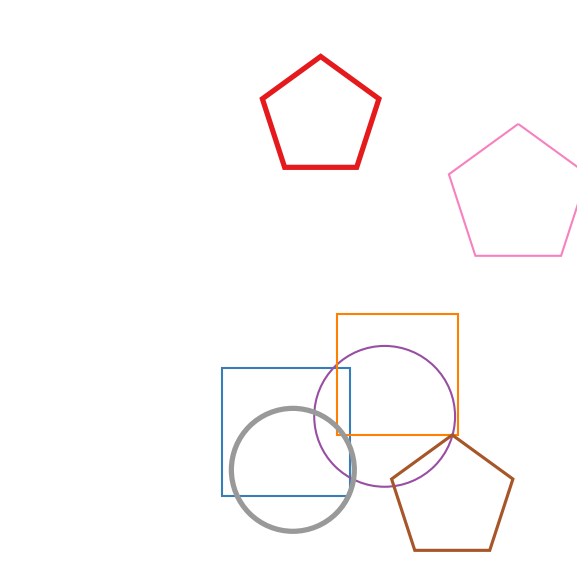[{"shape": "pentagon", "thickness": 2.5, "radius": 0.53, "center": [0.555, 0.795]}, {"shape": "square", "thickness": 1, "radius": 0.55, "center": [0.495, 0.251]}, {"shape": "circle", "thickness": 1, "radius": 0.61, "center": [0.666, 0.278]}, {"shape": "square", "thickness": 1, "radius": 0.53, "center": [0.688, 0.35]}, {"shape": "pentagon", "thickness": 1.5, "radius": 0.55, "center": [0.783, 0.136]}, {"shape": "pentagon", "thickness": 1, "radius": 0.63, "center": [0.897, 0.658]}, {"shape": "circle", "thickness": 2.5, "radius": 0.53, "center": [0.507, 0.186]}]